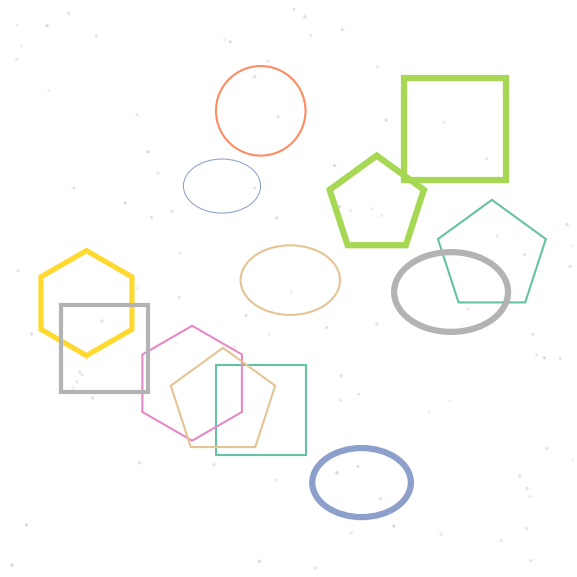[{"shape": "pentagon", "thickness": 1, "radius": 0.49, "center": [0.852, 0.555]}, {"shape": "square", "thickness": 1, "radius": 0.39, "center": [0.452, 0.288]}, {"shape": "circle", "thickness": 1, "radius": 0.39, "center": [0.451, 0.807]}, {"shape": "oval", "thickness": 3, "radius": 0.43, "center": [0.626, 0.164]}, {"shape": "oval", "thickness": 0.5, "radius": 0.33, "center": [0.384, 0.677]}, {"shape": "hexagon", "thickness": 1, "radius": 0.5, "center": [0.333, 0.336]}, {"shape": "square", "thickness": 3, "radius": 0.44, "center": [0.788, 0.776]}, {"shape": "pentagon", "thickness": 3, "radius": 0.43, "center": [0.652, 0.644]}, {"shape": "hexagon", "thickness": 2.5, "radius": 0.45, "center": [0.15, 0.474]}, {"shape": "pentagon", "thickness": 1, "radius": 0.48, "center": [0.386, 0.302]}, {"shape": "oval", "thickness": 1, "radius": 0.43, "center": [0.503, 0.514]}, {"shape": "square", "thickness": 2, "radius": 0.38, "center": [0.181, 0.395]}, {"shape": "oval", "thickness": 3, "radius": 0.49, "center": [0.781, 0.494]}]